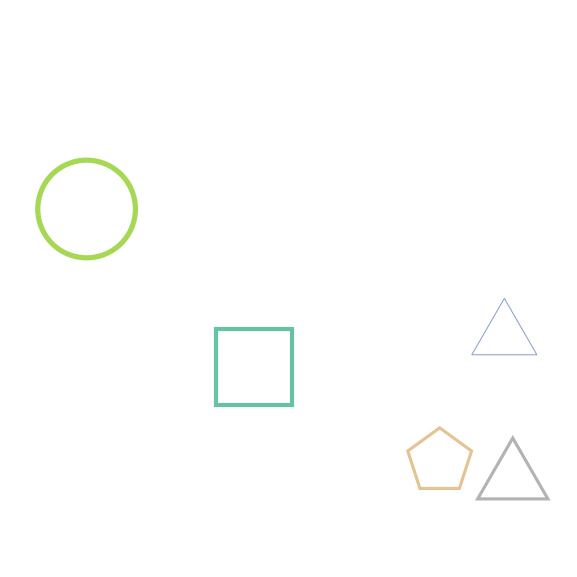[{"shape": "square", "thickness": 2, "radius": 0.33, "center": [0.44, 0.364]}, {"shape": "triangle", "thickness": 0.5, "radius": 0.33, "center": [0.873, 0.417]}, {"shape": "circle", "thickness": 2.5, "radius": 0.42, "center": [0.15, 0.637]}, {"shape": "pentagon", "thickness": 1.5, "radius": 0.29, "center": [0.761, 0.2]}, {"shape": "triangle", "thickness": 1.5, "radius": 0.35, "center": [0.888, 0.17]}]